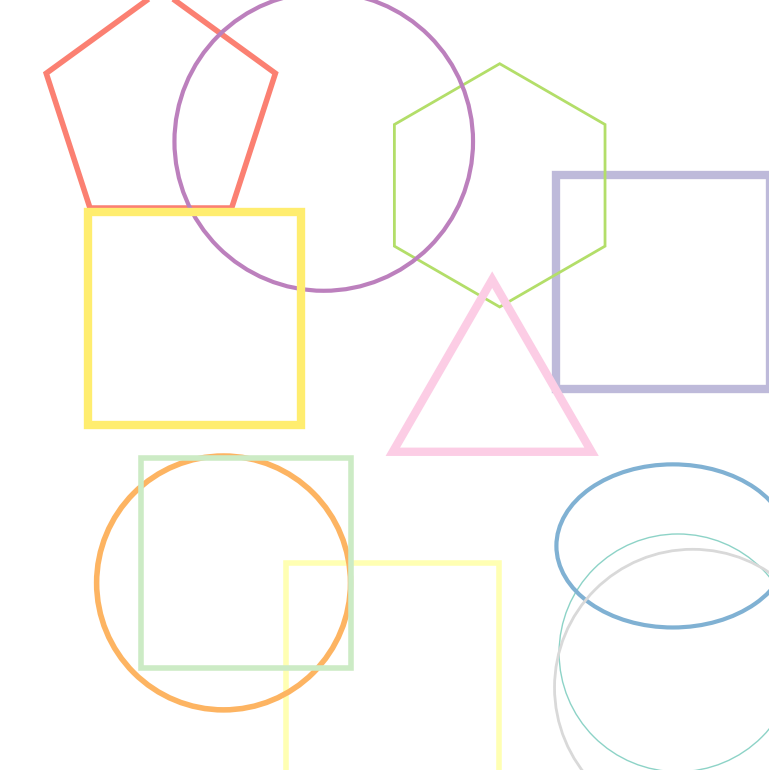[{"shape": "circle", "thickness": 0.5, "radius": 0.77, "center": [0.88, 0.152]}, {"shape": "square", "thickness": 2, "radius": 0.69, "center": [0.51, 0.13]}, {"shape": "square", "thickness": 3, "radius": 0.7, "center": [0.861, 0.633]}, {"shape": "pentagon", "thickness": 2, "radius": 0.78, "center": [0.209, 0.856]}, {"shape": "oval", "thickness": 1.5, "radius": 0.76, "center": [0.874, 0.291]}, {"shape": "circle", "thickness": 2, "radius": 0.82, "center": [0.29, 0.243]}, {"shape": "hexagon", "thickness": 1, "radius": 0.79, "center": [0.649, 0.759]}, {"shape": "triangle", "thickness": 3, "radius": 0.74, "center": [0.639, 0.488]}, {"shape": "circle", "thickness": 1, "radius": 0.9, "center": [0.9, 0.107]}, {"shape": "circle", "thickness": 1.5, "radius": 0.97, "center": [0.42, 0.816]}, {"shape": "square", "thickness": 2, "radius": 0.68, "center": [0.32, 0.269]}, {"shape": "square", "thickness": 3, "radius": 0.69, "center": [0.252, 0.587]}]